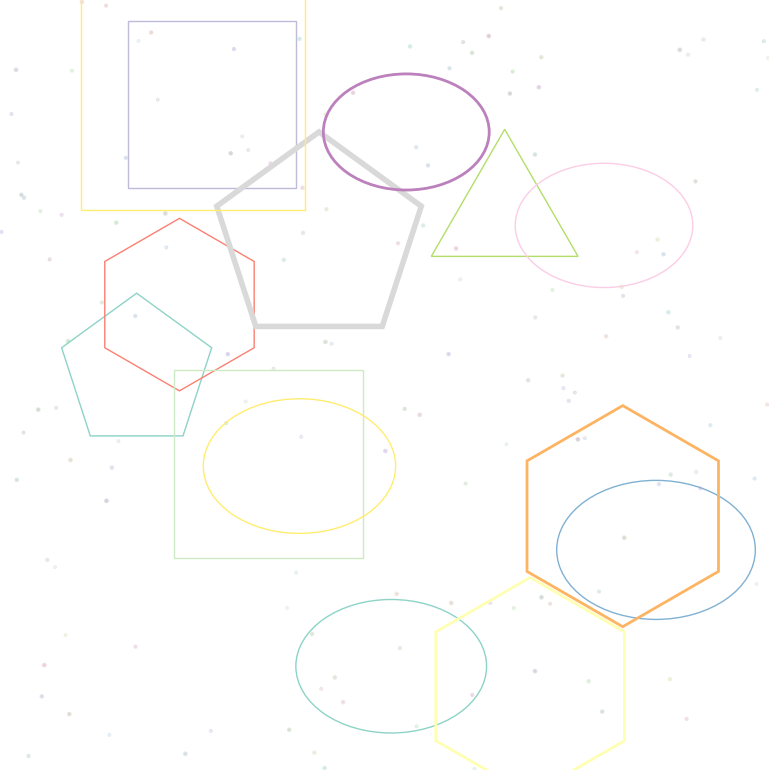[{"shape": "oval", "thickness": 0.5, "radius": 0.62, "center": [0.508, 0.135]}, {"shape": "pentagon", "thickness": 0.5, "radius": 0.51, "center": [0.177, 0.517]}, {"shape": "hexagon", "thickness": 1, "radius": 0.71, "center": [0.688, 0.109]}, {"shape": "square", "thickness": 0.5, "radius": 0.54, "center": [0.275, 0.864]}, {"shape": "hexagon", "thickness": 0.5, "radius": 0.56, "center": [0.233, 0.604]}, {"shape": "oval", "thickness": 0.5, "radius": 0.64, "center": [0.852, 0.286]}, {"shape": "hexagon", "thickness": 1, "radius": 0.72, "center": [0.809, 0.33]}, {"shape": "triangle", "thickness": 0.5, "radius": 0.55, "center": [0.655, 0.722]}, {"shape": "oval", "thickness": 0.5, "radius": 0.58, "center": [0.784, 0.707]}, {"shape": "pentagon", "thickness": 2, "radius": 0.7, "center": [0.414, 0.689]}, {"shape": "oval", "thickness": 1, "radius": 0.54, "center": [0.528, 0.829]}, {"shape": "square", "thickness": 0.5, "radius": 0.61, "center": [0.349, 0.398]}, {"shape": "oval", "thickness": 0.5, "radius": 0.62, "center": [0.389, 0.395]}, {"shape": "square", "thickness": 0.5, "radius": 0.73, "center": [0.251, 0.873]}]